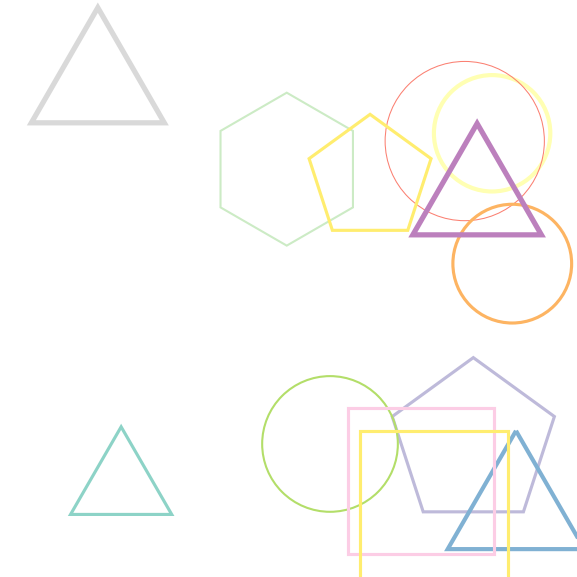[{"shape": "triangle", "thickness": 1.5, "radius": 0.51, "center": [0.21, 0.159]}, {"shape": "circle", "thickness": 2, "radius": 0.5, "center": [0.852, 0.768]}, {"shape": "pentagon", "thickness": 1.5, "radius": 0.74, "center": [0.82, 0.232]}, {"shape": "circle", "thickness": 0.5, "radius": 0.69, "center": [0.805, 0.755]}, {"shape": "triangle", "thickness": 2, "radius": 0.68, "center": [0.894, 0.117]}, {"shape": "circle", "thickness": 1.5, "radius": 0.51, "center": [0.887, 0.543]}, {"shape": "circle", "thickness": 1, "radius": 0.59, "center": [0.571, 0.23]}, {"shape": "square", "thickness": 1.5, "radius": 0.63, "center": [0.73, 0.167]}, {"shape": "triangle", "thickness": 2.5, "radius": 0.66, "center": [0.169, 0.853]}, {"shape": "triangle", "thickness": 2.5, "radius": 0.64, "center": [0.826, 0.657]}, {"shape": "hexagon", "thickness": 1, "radius": 0.66, "center": [0.497, 0.706]}, {"shape": "square", "thickness": 1.5, "radius": 0.64, "center": [0.751, 0.126]}, {"shape": "pentagon", "thickness": 1.5, "radius": 0.56, "center": [0.641, 0.69]}]